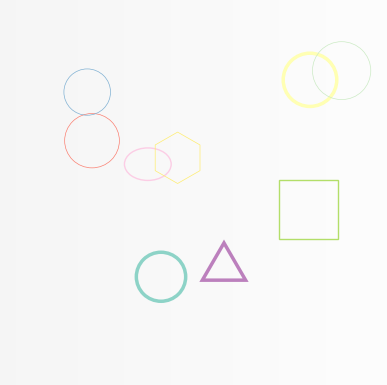[{"shape": "circle", "thickness": 2.5, "radius": 0.32, "center": [0.416, 0.281]}, {"shape": "circle", "thickness": 2.5, "radius": 0.35, "center": [0.8, 0.793]}, {"shape": "circle", "thickness": 0.5, "radius": 0.35, "center": [0.237, 0.635]}, {"shape": "circle", "thickness": 0.5, "radius": 0.3, "center": [0.225, 0.761]}, {"shape": "square", "thickness": 1, "radius": 0.38, "center": [0.797, 0.456]}, {"shape": "oval", "thickness": 1, "radius": 0.3, "center": [0.381, 0.574]}, {"shape": "triangle", "thickness": 2.5, "radius": 0.32, "center": [0.578, 0.305]}, {"shape": "circle", "thickness": 0.5, "radius": 0.38, "center": [0.882, 0.817]}, {"shape": "hexagon", "thickness": 0.5, "radius": 0.33, "center": [0.458, 0.59]}]